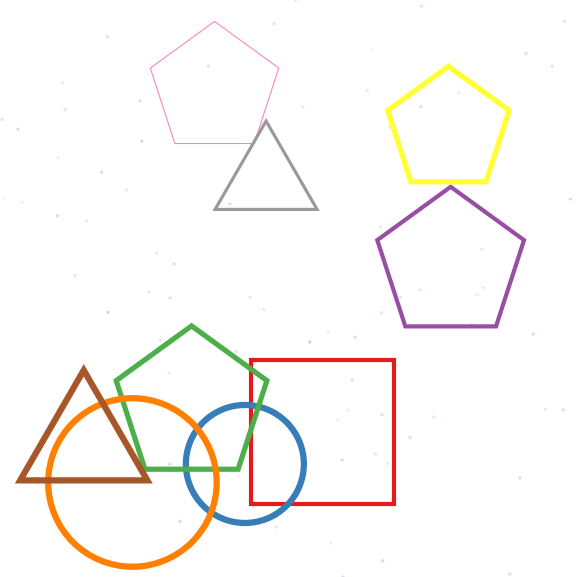[{"shape": "square", "thickness": 2, "radius": 0.62, "center": [0.558, 0.251]}, {"shape": "circle", "thickness": 3, "radius": 0.51, "center": [0.424, 0.196]}, {"shape": "pentagon", "thickness": 2.5, "radius": 0.69, "center": [0.332, 0.298]}, {"shape": "pentagon", "thickness": 2, "radius": 0.67, "center": [0.78, 0.542]}, {"shape": "circle", "thickness": 3, "radius": 0.73, "center": [0.229, 0.164]}, {"shape": "pentagon", "thickness": 2.5, "radius": 0.55, "center": [0.777, 0.774]}, {"shape": "triangle", "thickness": 3, "radius": 0.64, "center": [0.145, 0.231]}, {"shape": "pentagon", "thickness": 0.5, "radius": 0.58, "center": [0.371, 0.845]}, {"shape": "triangle", "thickness": 1.5, "radius": 0.51, "center": [0.461, 0.688]}]